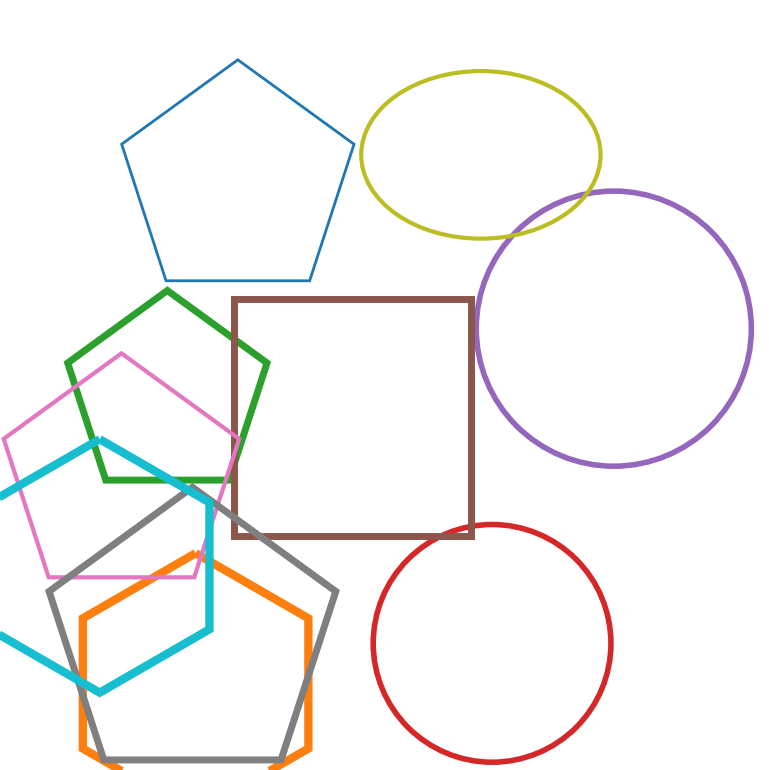[{"shape": "pentagon", "thickness": 1, "radius": 0.79, "center": [0.309, 0.764]}, {"shape": "hexagon", "thickness": 3, "radius": 0.85, "center": [0.254, 0.112]}, {"shape": "pentagon", "thickness": 2.5, "radius": 0.68, "center": [0.217, 0.487]}, {"shape": "circle", "thickness": 2, "radius": 0.77, "center": [0.639, 0.164]}, {"shape": "circle", "thickness": 2, "radius": 0.89, "center": [0.797, 0.573]}, {"shape": "square", "thickness": 2.5, "radius": 0.77, "center": [0.457, 0.458]}, {"shape": "pentagon", "thickness": 1.5, "radius": 0.8, "center": [0.158, 0.38]}, {"shape": "pentagon", "thickness": 2.5, "radius": 0.98, "center": [0.25, 0.171]}, {"shape": "oval", "thickness": 1.5, "radius": 0.78, "center": [0.625, 0.799]}, {"shape": "hexagon", "thickness": 3, "radius": 0.82, "center": [0.129, 0.265]}]